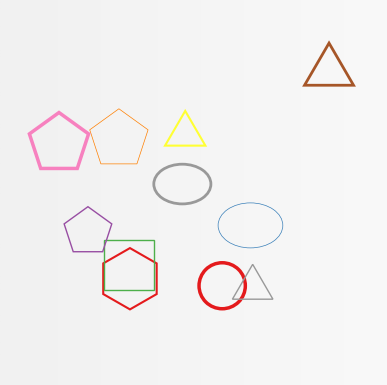[{"shape": "hexagon", "thickness": 1.5, "radius": 0.4, "center": [0.335, 0.276]}, {"shape": "circle", "thickness": 2.5, "radius": 0.3, "center": [0.573, 0.258]}, {"shape": "oval", "thickness": 0.5, "radius": 0.42, "center": [0.646, 0.415]}, {"shape": "square", "thickness": 1, "radius": 0.32, "center": [0.333, 0.312]}, {"shape": "pentagon", "thickness": 1, "radius": 0.32, "center": [0.227, 0.398]}, {"shape": "pentagon", "thickness": 0.5, "radius": 0.4, "center": [0.307, 0.638]}, {"shape": "triangle", "thickness": 1.5, "radius": 0.3, "center": [0.478, 0.652]}, {"shape": "triangle", "thickness": 2, "radius": 0.36, "center": [0.849, 0.815]}, {"shape": "pentagon", "thickness": 2.5, "radius": 0.4, "center": [0.152, 0.627]}, {"shape": "triangle", "thickness": 1, "radius": 0.3, "center": [0.652, 0.253]}, {"shape": "oval", "thickness": 2, "radius": 0.37, "center": [0.471, 0.522]}]